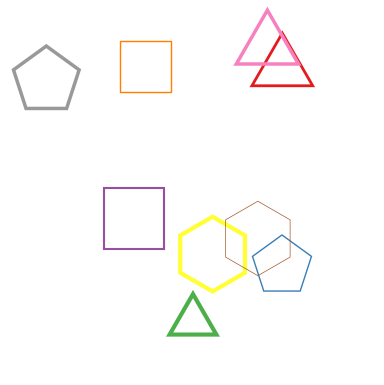[{"shape": "triangle", "thickness": 2, "radius": 0.46, "center": [0.733, 0.823]}, {"shape": "pentagon", "thickness": 1, "radius": 0.4, "center": [0.732, 0.309]}, {"shape": "triangle", "thickness": 3, "radius": 0.35, "center": [0.501, 0.166]}, {"shape": "square", "thickness": 1.5, "radius": 0.39, "center": [0.348, 0.432]}, {"shape": "square", "thickness": 1, "radius": 0.33, "center": [0.377, 0.827]}, {"shape": "hexagon", "thickness": 3, "radius": 0.49, "center": [0.552, 0.34]}, {"shape": "hexagon", "thickness": 0.5, "radius": 0.48, "center": [0.67, 0.381]}, {"shape": "triangle", "thickness": 2.5, "radius": 0.47, "center": [0.694, 0.88]}, {"shape": "pentagon", "thickness": 2.5, "radius": 0.45, "center": [0.12, 0.791]}]